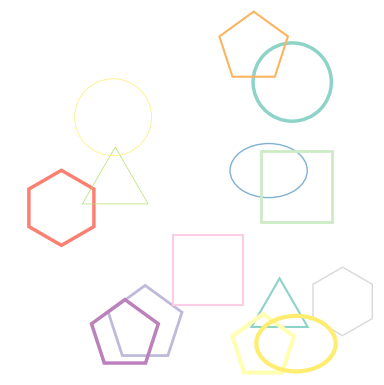[{"shape": "circle", "thickness": 2.5, "radius": 0.51, "center": [0.759, 0.787]}, {"shape": "triangle", "thickness": 1.5, "radius": 0.42, "center": [0.726, 0.193]}, {"shape": "pentagon", "thickness": 3, "radius": 0.42, "center": [0.683, 0.101]}, {"shape": "pentagon", "thickness": 2, "radius": 0.5, "center": [0.377, 0.158]}, {"shape": "hexagon", "thickness": 2.5, "radius": 0.49, "center": [0.159, 0.46]}, {"shape": "oval", "thickness": 1, "radius": 0.5, "center": [0.698, 0.557]}, {"shape": "pentagon", "thickness": 1.5, "radius": 0.47, "center": [0.659, 0.876]}, {"shape": "triangle", "thickness": 0.5, "radius": 0.49, "center": [0.299, 0.52]}, {"shape": "square", "thickness": 1.5, "radius": 0.45, "center": [0.54, 0.298]}, {"shape": "hexagon", "thickness": 1, "radius": 0.44, "center": [0.89, 0.217]}, {"shape": "pentagon", "thickness": 2.5, "radius": 0.46, "center": [0.324, 0.131]}, {"shape": "square", "thickness": 2, "radius": 0.46, "center": [0.77, 0.515]}, {"shape": "oval", "thickness": 3, "radius": 0.52, "center": [0.769, 0.107]}, {"shape": "circle", "thickness": 0.5, "radius": 0.5, "center": [0.294, 0.696]}]